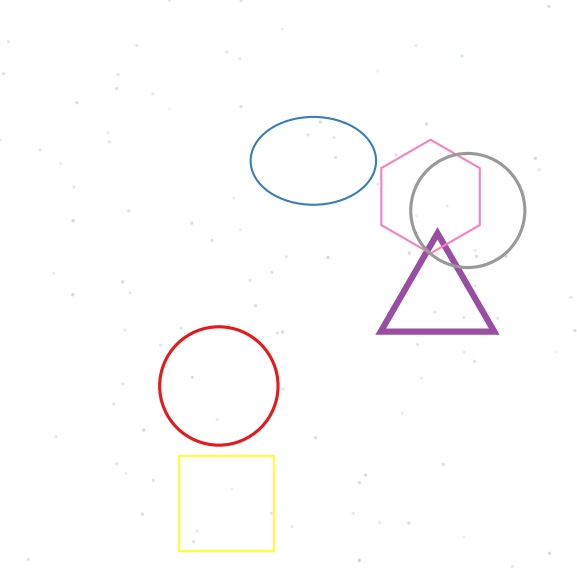[{"shape": "circle", "thickness": 1.5, "radius": 0.51, "center": [0.379, 0.331]}, {"shape": "oval", "thickness": 1, "radius": 0.54, "center": [0.543, 0.721]}, {"shape": "triangle", "thickness": 3, "radius": 0.57, "center": [0.758, 0.482]}, {"shape": "square", "thickness": 1, "radius": 0.41, "center": [0.392, 0.128]}, {"shape": "hexagon", "thickness": 1, "radius": 0.49, "center": [0.746, 0.659]}, {"shape": "circle", "thickness": 1.5, "radius": 0.49, "center": [0.81, 0.635]}]